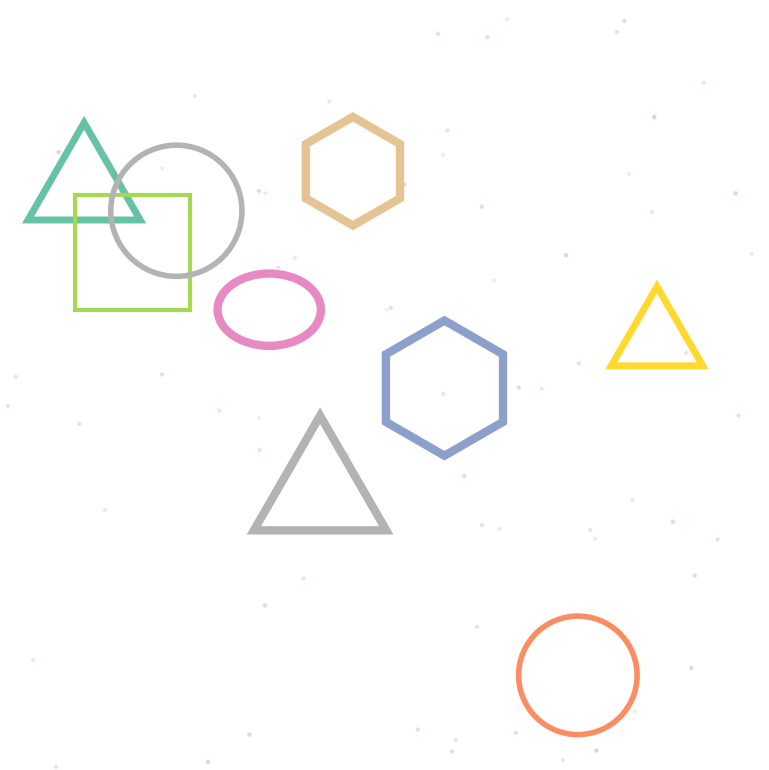[{"shape": "triangle", "thickness": 2.5, "radius": 0.42, "center": [0.109, 0.756]}, {"shape": "circle", "thickness": 2, "radius": 0.38, "center": [0.75, 0.123]}, {"shape": "hexagon", "thickness": 3, "radius": 0.44, "center": [0.577, 0.496]}, {"shape": "oval", "thickness": 3, "radius": 0.34, "center": [0.35, 0.598]}, {"shape": "square", "thickness": 1.5, "radius": 0.37, "center": [0.172, 0.672]}, {"shape": "triangle", "thickness": 2.5, "radius": 0.34, "center": [0.853, 0.559]}, {"shape": "hexagon", "thickness": 3, "radius": 0.35, "center": [0.458, 0.778]}, {"shape": "triangle", "thickness": 3, "radius": 0.5, "center": [0.416, 0.361]}, {"shape": "circle", "thickness": 2, "radius": 0.43, "center": [0.229, 0.726]}]